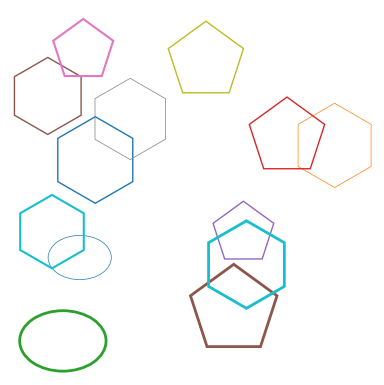[{"shape": "oval", "thickness": 0.5, "radius": 0.41, "center": [0.207, 0.331]}, {"shape": "hexagon", "thickness": 1, "radius": 0.56, "center": [0.247, 0.584]}, {"shape": "hexagon", "thickness": 0.5, "radius": 0.55, "center": [0.869, 0.622]}, {"shape": "oval", "thickness": 2, "radius": 0.56, "center": [0.163, 0.114]}, {"shape": "pentagon", "thickness": 1, "radius": 0.51, "center": [0.745, 0.645]}, {"shape": "pentagon", "thickness": 1, "radius": 0.41, "center": [0.632, 0.394]}, {"shape": "pentagon", "thickness": 2, "radius": 0.59, "center": [0.607, 0.195]}, {"shape": "hexagon", "thickness": 1, "radius": 0.5, "center": [0.124, 0.751]}, {"shape": "pentagon", "thickness": 1.5, "radius": 0.41, "center": [0.216, 0.869]}, {"shape": "hexagon", "thickness": 0.5, "radius": 0.53, "center": [0.338, 0.691]}, {"shape": "pentagon", "thickness": 1, "radius": 0.51, "center": [0.535, 0.842]}, {"shape": "hexagon", "thickness": 2, "radius": 0.57, "center": [0.64, 0.313]}, {"shape": "hexagon", "thickness": 1.5, "radius": 0.48, "center": [0.135, 0.398]}]